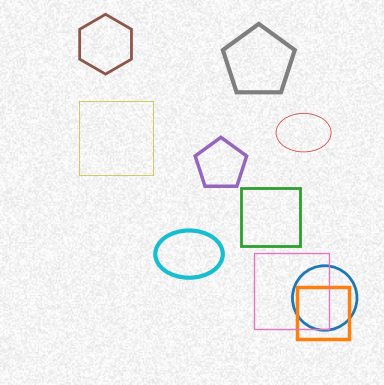[{"shape": "circle", "thickness": 2, "radius": 0.42, "center": [0.843, 0.226]}, {"shape": "square", "thickness": 2.5, "radius": 0.34, "center": [0.84, 0.188]}, {"shape": "square", "thickness": 2, "radius": 0.38, "center": [0.703, 0.436]}, {"shape": "oval", "thickness": 0.5, "radius": 0.36, "center": [0.789, 0.655]}, {"shape": "pentagon", "thickness": 2.5, "radius": 0.35, "center": [0.574, 0.573]}, {"shape": "hexagon", "thickness": 2, "radius": 0.39, "center": [0.274, 0.885]}, {"shape": "square", "thickness": 1, "radius": 0.49, "center": [0.757, 0.245]}, {"shape": "pentagon", "thickness": 3, "radius": 0.49, "center": [0.672, 0.84]}, {"shape": "square", "thickness": 0.5, "radius": 0.48, "center": [0.301, 0.641]}, {"shape": "oval", "thickness": 3, "radius": 0.44, "center": [0.491, 0.34]}]